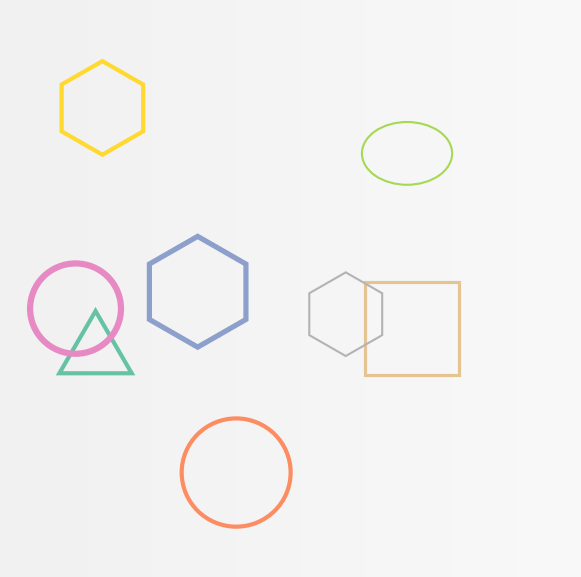[{"shape": "triangle", "thickness": 2, "radius": 0.36, "center": [0.164, 0.389]}, {"shape": "circle", "thickness": 2, "radius": 0.47, "center": [0.406, 0.181]}, {"shape": "hexagon", "thickness": 2.5, "radius": 0.48, "center": [0.34, 0.494]}, {"shape": "circle", "thickness": 3, "radius": 0.39, "center": [0.13, 0.465]}, {"shape": "oval", "thickness": 1, "radius": 0.39, "center": [0.7, 0.734]}, {"shape": "hexagon", "thickness": 2, "radius": 0.41, "center": [0.176, 0.812]}, {"shape": "square", "thickness": 1.5, "radius": 0.4, "center": [0.708, 0.43]}, {"shape": "hexagon", "thickness": 1, "radius": 0.36, "center": [0.595, 0.455]}]